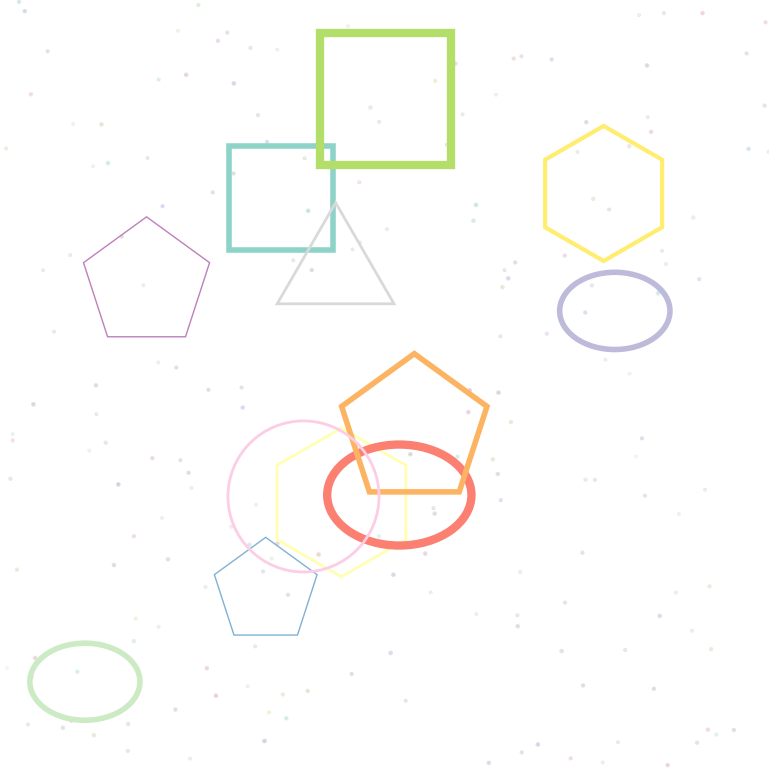[{"shape": "square", "thickness": 2, "radius": 0.34, "center": [0.365, 0.743]}, {"shape": "hexagon", "thickness": 1, "radius": 0.48, "center": [0.443, 0.348]}, {"shape": "oval", "thickness": 2, "radius": 0.36, "center": [0.798, 0.596]}, {"shape": "oval", "thickness": 3, "radius": 0.47, "center": [0.519, 0.357]}, {"shape": "pentagon", "thickness": 0.5, "radius": 0.35, "center": [0.345, 0.232]}, {"shape": "pentagon", "thickness": 2, "radius": 0.5, "center": [0.538, 0.441]}, {"shape": "square", "thickness": 3, "radius": 0.43, "center": [0.501, 0.871]}, {"shape": "circle", "thickness": 1, "radius": 0.49, "center": [0.394, 0.355]}, {"shape": "triangle", "thickness": 1, "radius": 0.44, "center": [0.436, 0.649]}, {"shape": "pentagon", "thickness": 0.5, "radius": 0.43, "center": [0.19, 0.632]}, {"shape": "oval", "thickness": 2, "radius": 0.36, "center": [0.11, 0.115]}, {"shape": "hexagon", "thickness": 1.5, "radius": 0.44, "center": [0.784, 0.749]}]